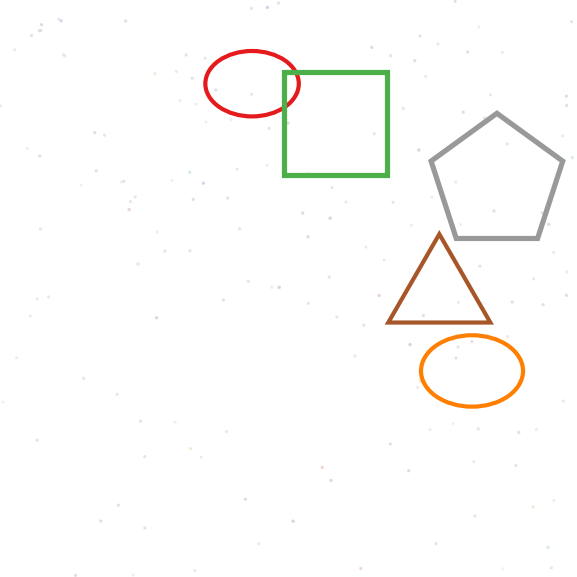[{"shape": "oval", "thickness": 2, "radius": 0.4, "center": [0.436, 0.854]}, {"shape": "square", "thickness": 2.5, "radius": 0.45, "center": [0.581, 0.786]}, {"shape": "oval", "thickness": 2, "radius": 0.44, "center": [0.817, 0.357]}, {"shape": "triangle", "thickness": 2, "radius": 0.51, "center": [0.761, 0.492]}, {"shape": "pentagon", "thickness": 2.5, "radius": 0.6, "center": [0.86, 0.683]}]